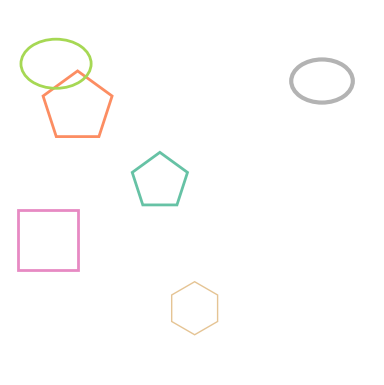[{"shape": "pentagon", "thickness": 2, "radius": 0.38, "center": [0.415, 0.529]}, {"shape": "pentagon", "thickness": 2, "radius": 0.47, "center": [0.202, 0.721]}, {"shape": "square", "thickness": 2, "radius": 0.39, "center": [0.125, 0.377]}, {"shape": "oval", "thickness": 2, "radius": 0.46, "center": [0.146, 0.834]}, {"shape": "hexagon", "thickness": 1, "radius": 0.34, "center": [0.506, 0.199]}, {"shape": "oval", "thickness": 3, "radius": 0.4, "center": [0.836, 0.79]}]